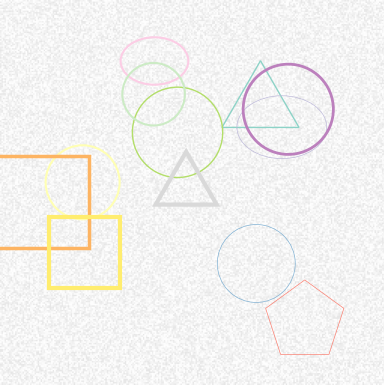[{"shape": "triangle", "thickness": 1, "radius": 0.58, "center": [0.677, 0.727]}, {"shape": "circle", "thickness": 1.5, "radius": 0.48, "center": [0.215, 0.527]}, {"shape": "oval", "thickness": 0.5, "radius": 0.58, "center": [0.732, 0.67]}, {"shape": "pentagon", "thickness": 0.5, "radius": 0.53, "center": [0.792, 0.166]}, {"shape": "circle", "thickness": 0.5, "radius": 0.51, "center": [0.666, 0.316]}, {"shape": "square", "thickness": 2.5, "radius": 0.6, "center": [0.111, 0.476]}, {"shape": "circle", "thickness": 1, "radius": 0.59, "center": [0.461, 0.656]}, {"shape": "oval", "thickness": 1.5, "radius": 0.44, "center": [0.401, 0.842]}, {"shape": "triangle", "thickness": 3, "radius": 0.46, "center": [0.484, 0.514]}, {"shape": "circle", "thickness": 2, "radius": 0.59, "center": [0.749, 0.716]}, {"shape": "circle", "thickness": 1.5, "radius": 0.41, "center": [0.399, 0.755]}, {"shape": "square", "thickness": 3, "radius": 0.46, "center": [0.219, 0.343]}]